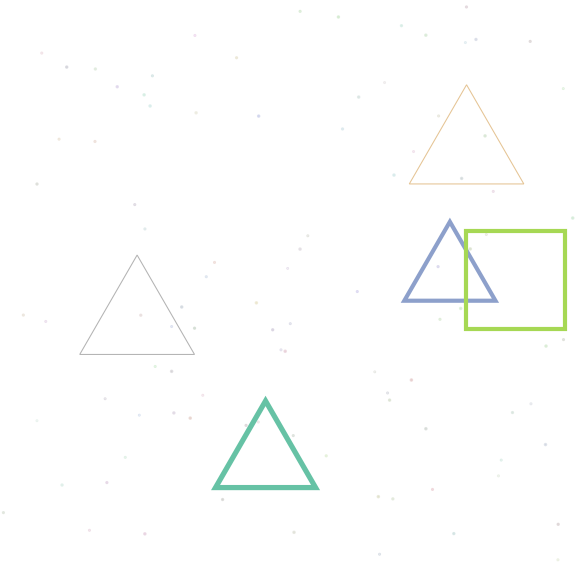[{"shape": "triangle", "thickness": 2.5, "radius": 0.5, "center": [0.46, 0.205]}, {"shape": "triangle", "thickness": 2, "radius": 0.46, "center": [0.779, 0.524]}, {"shape": "square", "thickness": 2, "radius": 0.43, "center": [0.893, 0.514]}, {"shape": "triangle", "thickness": 0.5, "radius": 0.57, "center": [0.808, 0.738]}, {"shape": "triangle", "thickness": 0.5, "radius": 0.57, "center": [0.237, 0.443]}]